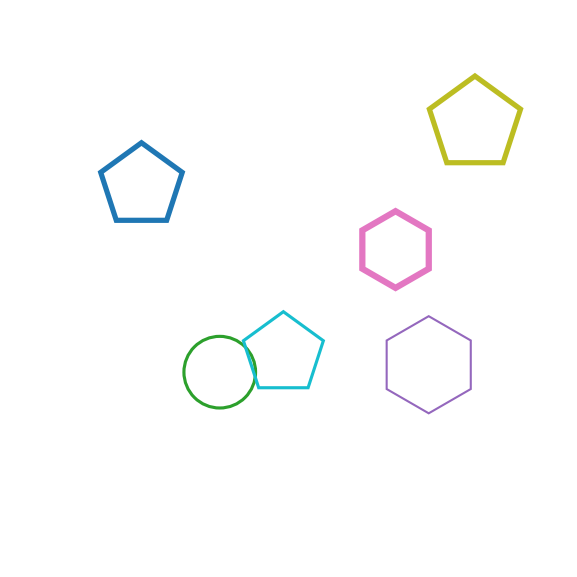[{"shape": "pentagon", "thickness": 2.5, "radius": 0.37, "center": [0.245, 0.678]}, {"shape": "circle", "thickness": 1.5, "radius": 0.31, "center": [0.381, 0.355]}, {"shape": "hexagon", "thickness": 1, "radius": 0.42, "center": [0.742, 0.368]}, {"shape": "hexagon", "thickness": 3, "radius": 0.33, "center": [0.685, 0.567]}, {"shape": "pentagon", "thickness": 2.5, "radius": 0.41, "center": [0.822, 0.785]}, {"shape": "pentagon", "thickness": 1.5, "radius": 0.36, "center": [0.491, 0.387]}]